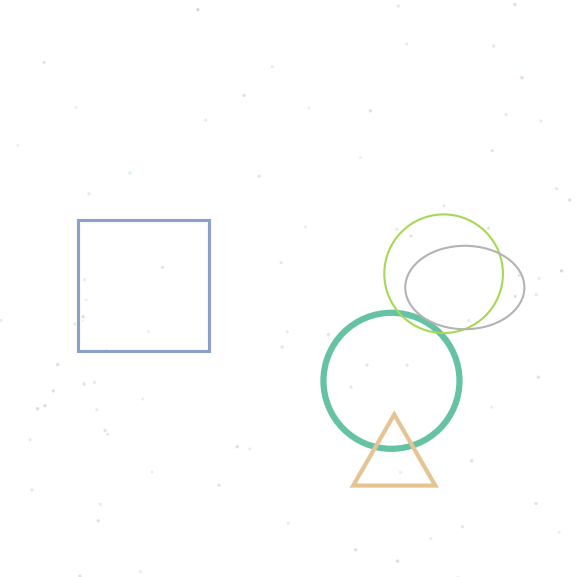[{"shape": "circle", "thickness": 3, "radius": 0.59, "center": [0.678, 0.34]}, {"shape": "square", "thickness": 1.5, "radius": 0.57, "center": [0.248, 0.505]}, {"shape": "circle", "thickness": 1, "radius": 0.51, "center": [0.768, 0.525]}, {"shape": "triangle", "thickness": 2, "radius": 0.41, "center": [0.683, 0.199]}, {"shape": "oval", "thickness": 1, "radius": 0.52, "center": [0.805, 0.501]}]